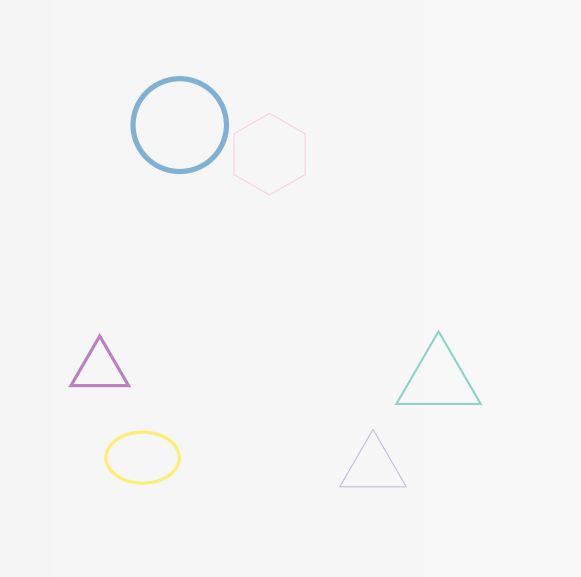[{"shape": "triangle", "thickness": 1, "radius": 0.42, "center": [0.755, 0.342]}, {"shape": "triangle", "thickness": 0.5, "radius": 0.33, "center": [0.642, 0.189]}, {"shape": "circle", "thickness": 2.5, "radius": 0.4, "center": [0.309, 0.783]}, {"shape": "hexagon", "thickness": 0.5, "radius": 0.35, "center": [0.464, 0.732]}, {"shape": "triangle", "thickness": 1.5, "radius": 0.29, "center": [0.172, 0.36]}, {"shape": "oval", "thickness": 1.5, "radius": 0.32, "center": [0.245, 0.207]}]